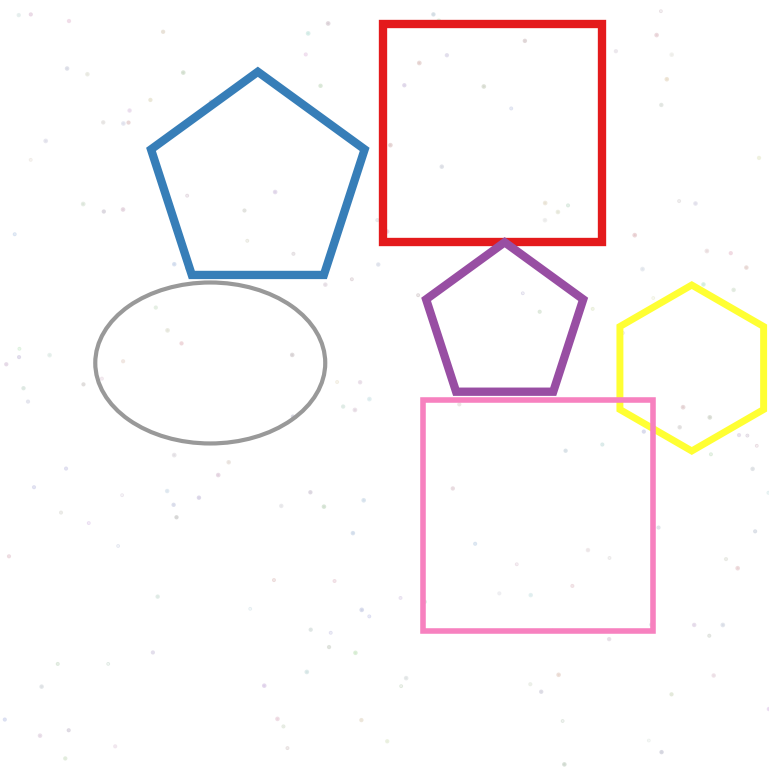[{"shape": "square", "thickness": 3, "radius": 0.71, "center": [0.64, 0.827]}, {"shape": "pentagon", "thickness": 3, "radius": 0.73, "center": [0.335, 0.761]}, {"shape": "pentagon", "thickness": 3, "radius": 0.54, "center": [0.655, 0.578]}, {"shape": "hexagon", "thickness": 2.5, "radius": 0.54, "center": [0.898, 0.522]}, {"shape": "square", "thickness": 2, "radius": 0.75, "center": [0.699, 0.331]}, {"shape": "oval", "thickness": 1.5, "radius": 0.75, "center": [0.273, 0.529]}]